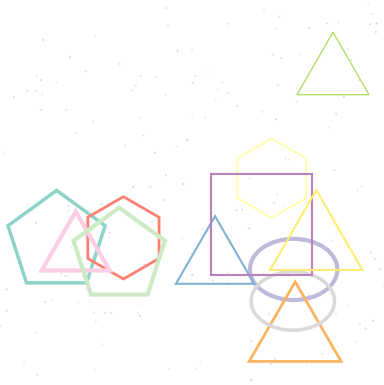[{"shape": "pentagon", "thickness": 2.5, "radius": 0.66, "center": [0.147, 0.373]}, {"shape": "hexagon", "thickness": 1.5, "radius": 0.52, "center": [0.706, 0.537]}, {"shape": "oval", "thickness": 3, "radius": 0.57, "center": [0.763, 0.3]}, {"shape": "hexagon", "thickness": 2, "radius": 0.53, "center": [0.321, 0.382]}, {"shape": "triangle", "thickness": 1.5, "radius": 0.59, "center": [0.559, 0.321]}, {"shape": "triangle", "thickness": 2, "radius": 0.69, "center": [0.767, 0.13]}, {"shape": "triangle", "thickness": 1, "radius": 0.54, "center": [0.865, 0.808]}, {"shape": "triangle", "thickness": 3, "radius": 0.51, "center": [0.197, 0.349]}, {"shape": "oval", "thickness": 2.5, "radius": 0.54, "center": [0.761, 0.218]}, {"shape": "square", "thickness": 1.5, "radius": 0.65, "center": [0.679, 0.417]}, {"shape": "pentagon", "thickness": 3, "radius": 0.62, "center": [0.31, 0.336]}, {"shape": "triangle", "thickness": 1.5, "radius": 0.69, "center": [0.822, 0.368]}]